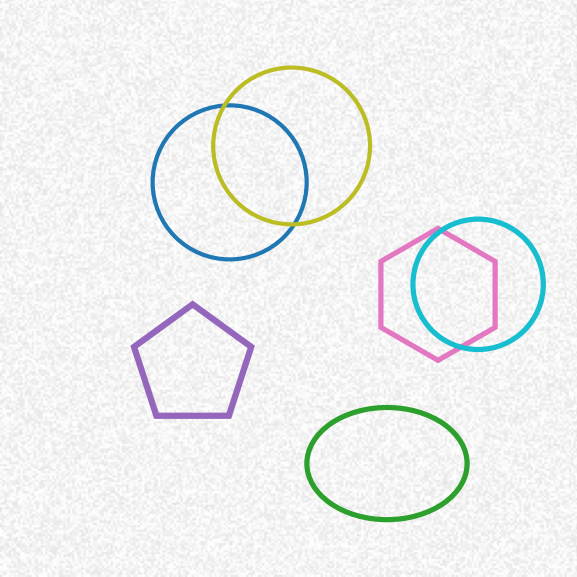[{"shape": "circle", "thickness": 2, "radius": 0.67, "center": [0.398, 0.683]}, {"shape": "oval", "thickness": 2.5, "radius": 0.69, "center": [0.67, 0.196]}, {"shape": "pentagon", "thickness": 3, "radius": 0.53, "center": [0.334, 0.365]}, {"shape": "hexagon", "thickness": 2.5, "radius": 0.57, "center": [0.758, 0.489]}, {"shape": "circle", "thickness": 2, "radius": 0.68, "center": [0.505, 0.746]}, {"shape": "circle", "thickness": 2.5, "radius": 0.56, "center": [0.828, 0.507]}]